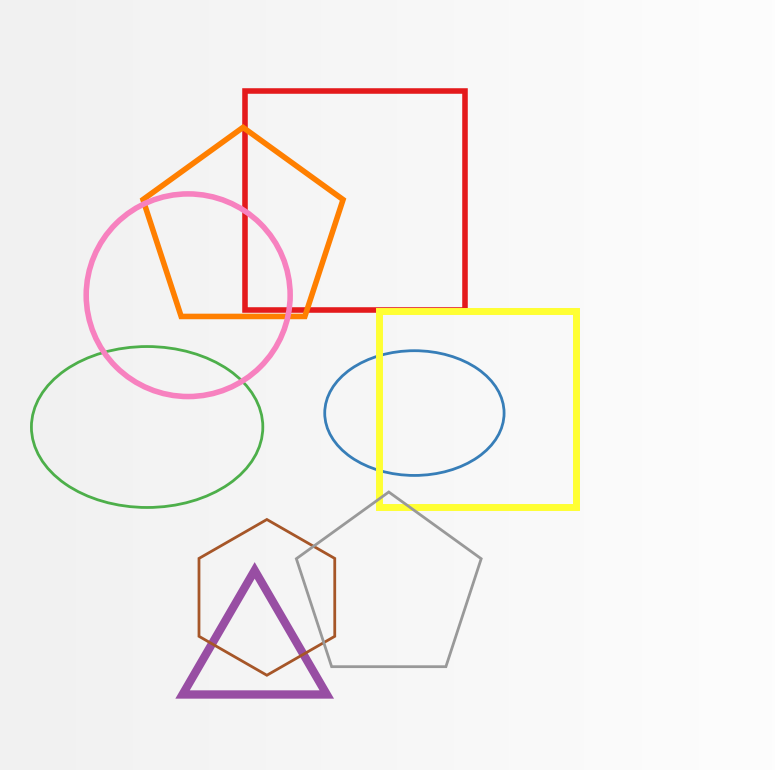[{"shape": "square", "thickness": 2, "radius": 0.71, "center": [0.458, 0.739]}, {"shape": "oval", "thickness": 1, "radius": 0.58, "center": [0.535, 0.464]}, {"shape": "oval", "thickness": 1, "radius": 0.75, "center": [0.19, 0.445]}, {"shape": "triangle", "thickness": 3, "radius": 0.54, "center": [0.329, 0.152]}, {"shape": "pentagon", "thickness": 2, "radius": 0.68, "center": [0.314, 0.699]}, {"shape": "square", "thickness": 2.5, "radius": 0.64, "center": [0.616, 0.469]}, {"shape": "hexagon", "thickness": 1, "radius": 0.51, "center": [0.344, 0.224]}, {"shape": "circle", "thickness": 2, "radius": 0.66, "center": [0.243, 0.617]}, {"shape": "pentagon", "thickness": 1, "radius": 0.63, "center": [0.502, 0.236]}]